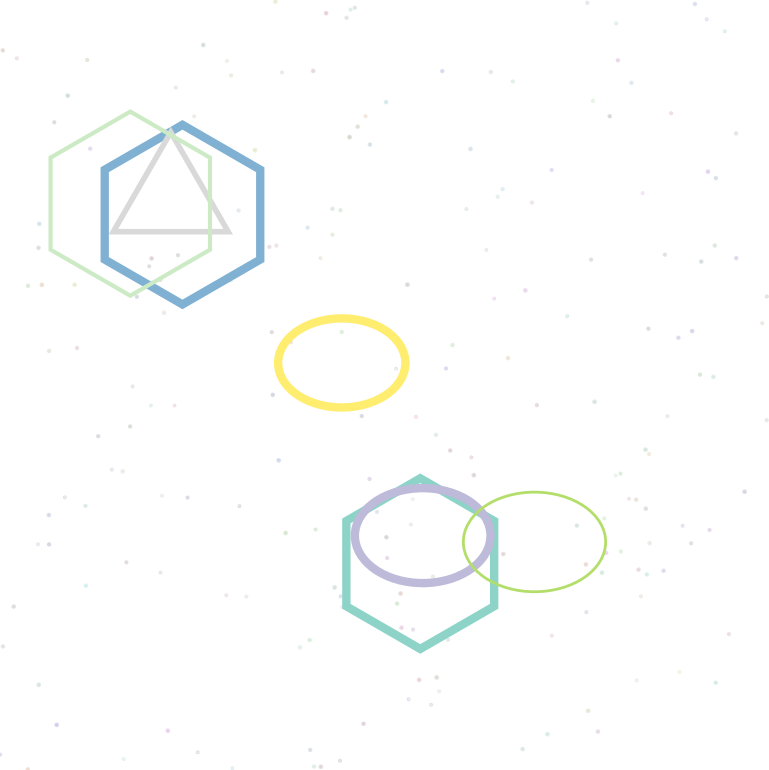[{"shape": "hexagon", "thickness": 3, "radius": 0.55, "center": [0.546, 0.268]}, {"shape": "oval", "thickness": 3, "radius": 0.44, "center": [0.549, 0.304]}, {"shape": "hexagon", "thickness": 3, "radius": 0.58, "center": [0.237, 0.721]}, {"shape": "oval", "thickness": 1, "radius": 0.46, "center": [0.694, 0.296]}, {"shape": "triangle", "thickness": 2, "radius": 0.43, "center": [0.222, 0.742]}, {"shape": "hexagon", "thickness": 1.5, "radius": 0.6, "center": [0.169, 0.736]}, {"shape": "oval", "thickness": 3, "radius": 0.41, "center": [0.444, 0.529]}]